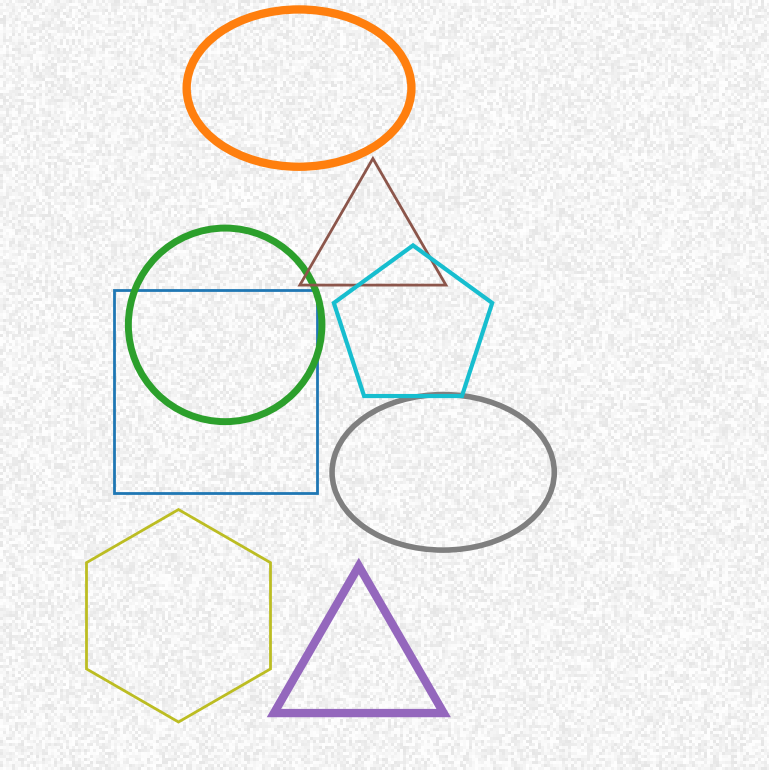[{"shape": "square", "thickness": 1, "radius": 0.66, "center": [0.28, 0.492]}, {"shape": "oval", "thickness": 3, "radius": 0.73, "center": [0.388, 0.886]}, {"shape": "circle", "thickness": 2.5, "radius": 0.63, "center": [0.292, 0.578]}, {"shape": "triangle", "thickness": 3, "radius": 0.64, "center": [0.466, 0.138]}, {"shape": "triangle", "thickness": 1, "radius": 0.55, "center": [0.484, 0.685]}, {"shape": "oval", "thickness": 2, "radius": 0.72, "center": [0.576, 0.387]}, {"shape": "hexagon", "thickness": 1, "radius": 0.69, "center": [0.232, 0.2]}, {"shape": "pentagon", "thickness": 1.5, "radius": 0.54, "center": [0.536, 0.573]}]